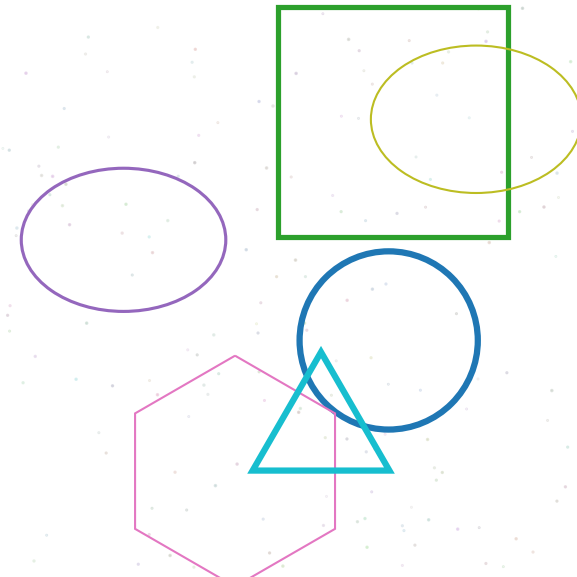[{"shape": "circle", "thickness": 3, "radius": 0.77, "center": [0.673, 0.41]}, {"shape": "square", "thickness": 2.5, "radius": 1.0, "center": [0.68, 0.788]}, {"shape": "oval", "thickness": 1.5, "radius": 0.89, "center": [0.214, 0.584]}, {"shape": "hexagon", "thickness": 1, "radius": 1.0, "center": [0.407, 0.183]}, {"shape": "oval", "thickness": 1, "radius": 0.91, "center": [0.825, 0.793]}, {"shape": "triangle", "thickness": 3, "radius": 0.68, "center": [0.556, 0.253]}]